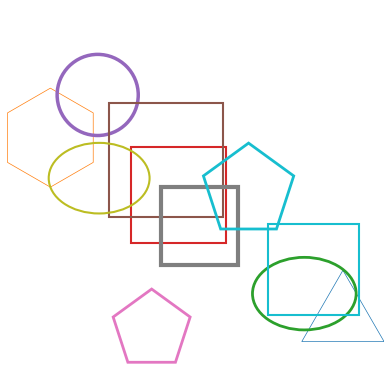[{"shape": "triangle", "thickness": 0.5, "radius": 0.62, "center": [0.891, 0.174]}, {"shape": "hexagon", "thickness": 0.5, "radius": 0.64, "center": [0.131, 0.642]}, {"shape": "oval", "thickness": 2, "radius": 0.67, "center": [0.79, 0.237]}, {"shape": "square", "thickness": 1.5, "radius": 0.62, "center": [0.463, 0.493]}, {"shape": "circle", "thickness": 2.5, "radius": 0.53, "center": [0.254, 0.753]}, {"shape": "square", "thickness": 1.5, "radius": 0.74, "center": [0.432, 0.585]}, {"shape": "pentagon", "thickness": 2, "radius": 0.53, "center": [0.394, 0.144]}, {"shape": "square", "thickness": 3, "radius": 0.5, "center": [0.518, 0.414]}, {"shape": "oval", "thickness": 1.5, "radius": 0.66, "center": [0.258, 0.537]}, {"shape": "pentagon", "thickness": 2, "radius": 0.62, "center": [0.646, 0.505]}, {"shape": "square", "thickness": 1.5, "radius": 0.59, "center": [0.815, 0.3]}]